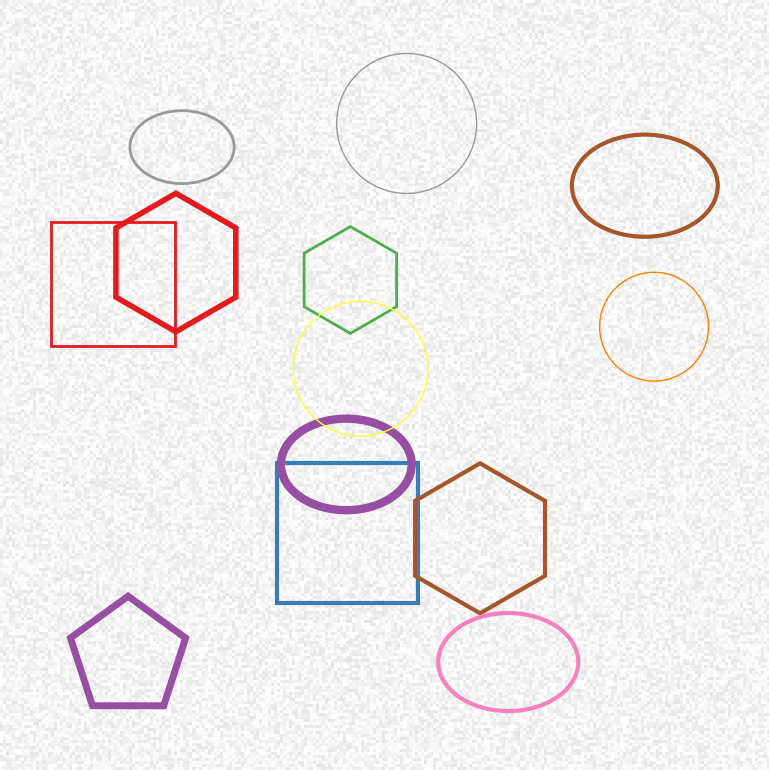[{"shape": "square", "thickness": 1, "radius": 0.4, "center": [0.147, 0.631]}, {"shape": "hexagon", "thickness": 2, "radius": 0.45, "center": [0.228, 0.659]}, {"shape": "square", "thickness": 1.5, "radius": 0.46, "center": [0.451, 0.308]}, {"shape": "hexagon", "thickness": 1, "radius": 0.35, "center": [0.455, 0.636]}, {"shape": "oval", "thickness": 3, "radius": 0.42, "center": [0.45, 0.397]}, {"shape": "pentagon", "thickness": 2.5, "radius": 0.39, "center": [0.166, 0.147]}, {"shape": "circle", "thickness": 0.5, "radius": 0.35, "center": [0.849, 0.576]}, {"shape": "circle", "thickness": 0.5, "radius": 0.44, "center": [0.468, 0.521]}, {"shape": "hexagon", "thickness": 1.5, "radius": 0.49, "center": [0.623, 0.301]}, {"shape": "oval", "thickness": 1.5, "radius": 0.47, "center": [0.837, 0.759]}, {"shape": "oval", "thickness": 1.5, "radius": 0.45, "center": [0.66, 0.14]}, {"shape": "oval", "thickness": 1, "radius": 0.34, "center": [0.236, 0.809]}, {"shape": "circle", "thickness": 0.5, "radius": 0.45, "center": [0.528, 0.84]}]